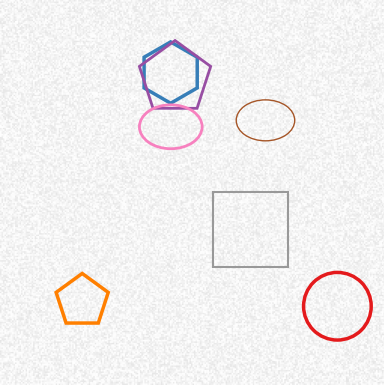[{"shape": "circle", "thickness": 2.5, "radius": 0.44, "center": [0.876, 0.205]}, {"shape": "hexagon", "thickness": 2.5, "radius": 0.4, "center": [0.443, 0.811]}, {"shape": "pentagon", "thickness": 2, "radius": 0.49, "center": [0.455, 0.797]}, {"shape": "pentagon", "thickness": 2.5, "radius": 0.36, "center": [0.213, 0.219]}, {"shape": "oval", "thickness": 1, "radius": 0.38, "center": [0.69, 0.687]}, {"shape": "oval", "thickness": 2, "radius": 0.41, "center": [0.444, 0.671]}, {"shape": "square", "thickness": 1.5, "radius": 0.49, "center": [0.65, 0.404]}]